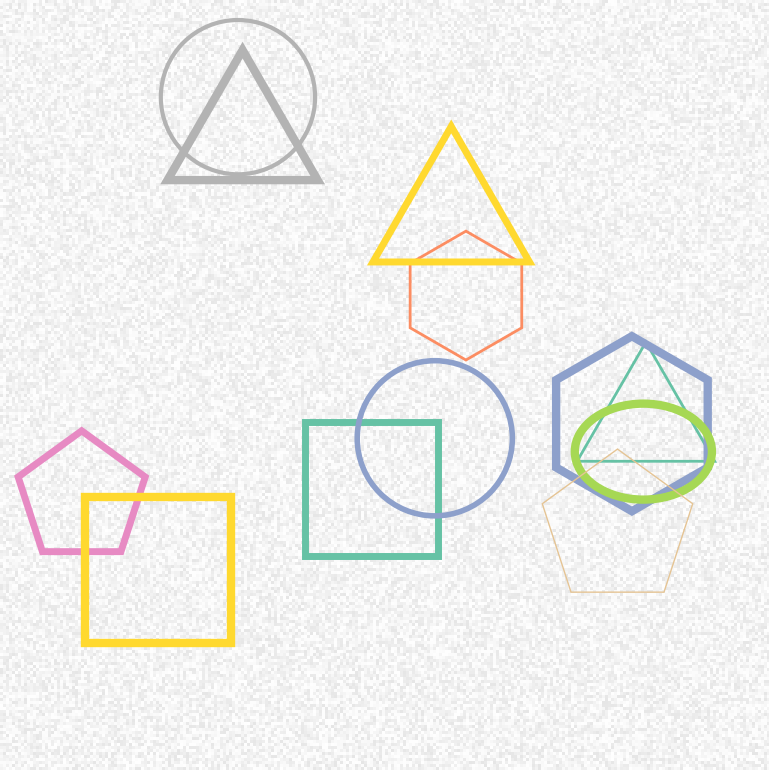[{"shape": "square", "thickness": 2.5, "radius": 0.43, "center": [0.482, 0.365]}, {"shape": "triangle", "thickness": 1, "radius": 0.52, "center": [0.839, 0.453]}, {"shape": "hexagon", "thickness": 1, "radius": 0.42, "center": [0.605, 0.616]}, {"shape": "circle", "thickness": 2, "radius": 0.5, "center": [0.565, 0.431]}, {"shape": "hexagon", "thickness": 3, "radius": 0.57, "center": [0.821, 0.45]}, {"shape": "pentagon", "thickness": 2.5, "radius": 0.43, "center": [0.106, 0.354]}, {"shape": "oval", "thickness": 3, "radius": 0.45, "center": [0.836, 0.413]}, {"shape": "triangle", "thickness": 2.5, "radius": 0.59, "center": [0.586, 0.718]}, {"shape": "square", "thickness": 3, "radius": 0.47, "center": [0.206, 0.259]}, {"shape": "pentagon", "thickness": 0.5, "radius": 0.51, "center": [0.802, 0.314]}, {"shape": "triangle", "thickness": 3, "radius": 0.56, "center": [0.315, 0.822]}, {"shape": "circle", "thickness": 1.5, "radius": 0.5, "center": [0.309, 0.874]}]